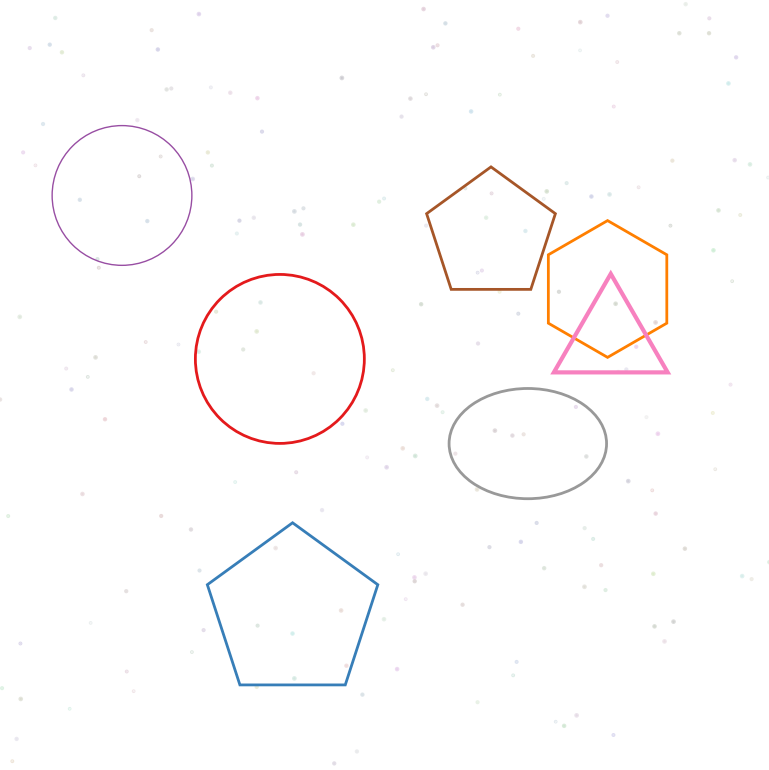[{"shape": "circle", "thickness": 1, "radius": 0.55, "center": [0.363, 0.534]}, {"shape": "pentagon", "thickness": 1, "radius": 0.58, "center": [0.38, 0.205]}, {"shape": "circle", "thickness": 0.5, "radius": 0.45, "center": [0.158, 0.746]}, {"shape": "hexagon", "thickness": 1, "radius": 0.44, "center": [0.789, 0.625]}, {"shape": "pentagon", "thickness": 1, "radius": 0.44, "center": [0.638, 0.695]}, {"shape": "triangle", "thickness": 1.5, "radius": 0.43, "center": [0.793, 0.559]}, {"shape": "oval", "thickness": 1, "radius": 0.51, "center": [0.685, 0.424]}]